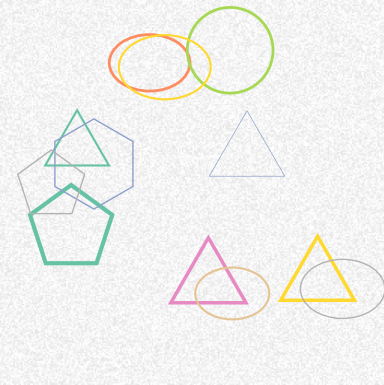[{"shape": "triangle", "thickness": 1.5, "radius": 0.48, "center": [0.2, 0.618]}, {"shape": "pentagon", "thickness": 3, "radius": 0.56, "center": [0.185, 0.407]}, {"shape": "oval", "thickness": 2, "radius": 0.52, "center": [0.389, 0.837]}, {"shape": "hexagon", "thickness": 1, "radius": 0.59, "center": [0.244, 0.574]}, {"shape": "triangle", "thickness": 0.5, "radius": 0.57, "center": [0.642, 0.599]}, {"shape": "triangle", "thickness": 2.5, "radius": 0.56, "center": [0.541, 0.27]}, {"shape": "circle", "thickness": 2, "radius": 0.56, "center": [0.598, 0.869]}, {"shape": "oval", "thickness": 1.5, "radius": 0.6, "center": [0.428, 0.825]}, {"shape": "triangle", "thickness": 2.5, "radius": 0.55, "center": [0.825, 0.275]}, {"shape": "oval", "thickness": 1.5, "radius": 0.48, "center": [0.603, 0.238]}, {"shape": "oval", "thickness": 1, "radius": 0.55, "center": [0.89, 0.25]}, {"shape": "pentagon", "thickness": 1, "radius": 0.46, "center": [0.133, 0.519]}]